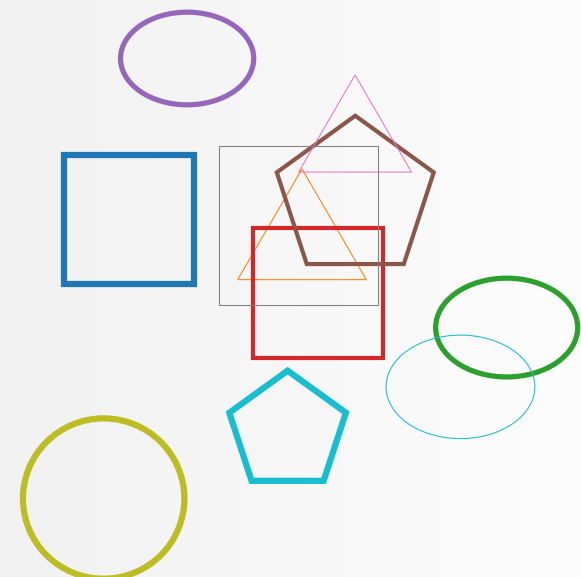[{"shape": "square", "thickness": 3, "radius": 0.56, "center": [0.222, 0.619]}, {"shape": "triangle", "thickness": 0.5, "radius": 0.64, "center": [0.52, 0.579]}, {"shape": "oval", "thickness": 2.5, "radius": 0.61, "center": [0.872, 0.432]}, {"shape": "square", "thickness": 2, "radius": 0.56, "center": [0.547, 0.492]}, {"shape": "oval", "thickness": 2.5, "radius": 0.57, "center": [0.322, 0.898]}, {"shape": "pentagon", "thickness": 2, "radius": 0.71, "center": [0.611, 0.657]}, {"shape": "triangle", "thickness": 0.5, "radius": 0.56, "center": [0.611, 0.757]}, {"shape": "square", "thickness": 0.5, "radius": 0.69, "center": [0.513, 0.609]}, {"shape": "circle", "thickness": 3, "radius": 0.69, "center": [0.178, 0.136]}, {"shape": "pentagon", "thickness": 3, "radius": 0.53, "center": [0.495, 0.252]}, {"shape": "oval", "thickness": 0.5, "radius": 0.64, "center": [0.792, 0.329]}]